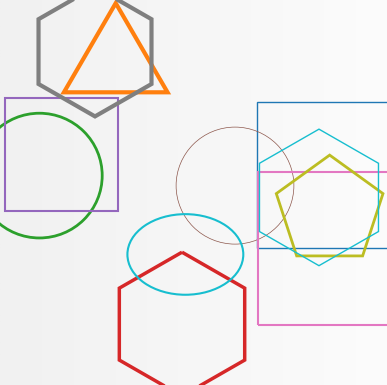[{"shape": "square", "thickness": 1, "radius": 0.95, "center": [0.853, 0.546]}, {"shape": "triangle", "thickness": 3, "radius": 0.77, "center": [0.299, 0.837]}, {"shape": "circle", "thickness": 2, "radius": 0.81, "center": [0.102, 0.544]}, {"shape": "hexagon", "thickness": 2.5, "radius": 0.93, "center": [0.47, 0.158]}, {"shape": "square", "thickness": 1.5, "radius": 0.73, "center": [0.159, 0.598]}, {"shape": "circle", "thickness": 0.5, "radius": 0.76, "center": [0.606, 0.518]}, {"shape": "square", "thickness": 1.5, "radius": 1.0, "center": [0.865, 0.355]}, {"shape": "hexagon", "thickness": 3, "radius": 0.84, "center": [0.245, 0.866]}, {"shape": "pentagon", "thickness": 2, "radius": 0.72, "center": [0.851, 0.452]}, {"shape": "hexagon", "thickness": 1, "radius": 0.89, "center": [0.823, 0.487]}, {"shape": "oval", "thickness": 1.5, "radius": 0.75, "center": [0.478, 0.339]}]